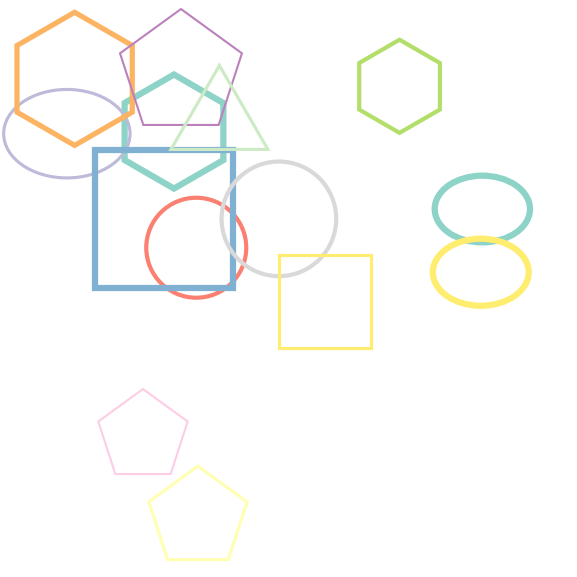[{"shape": "hexagon", "thickness": 3, "radius": 0.49, "center": [0.301, 0.771]}, {"shape": "oval", "thickness": 3, "radius": 0.41, "center": [0.835, 0.637]}, {"shape": "pentagon", "thickness": 1.5, "radius": 0.45, "center": [0.343, 0.102]}, {"shape": "oval", "thickness": 1.5, "radius": 0.55, "center": [0.116, 0.768]}, {"shape": "circle", "thickness": 2, "radius": 0.43, "center": [0.34, 0.57]}, {"shape": "square", "thickness": 3, "radius": 0.6, "center": [0.284, 0.619]}, {"shape": "hexagon", "thickness": 2.5, "radius": 0.58, "center": [0.129, 0.863]}, {"shape": "hexagon", "thickness": 2, "radius": 0.4, "center": [0.692, 0.85]}, {"shape": "pentagon", "thickness": 1, "radius": 0.41, "center": [0.248, 0.244]}, {"shape": "circle", "thickness": 2, "radius": 0.5, "center": [0.483, 0.62]}, {"shape": "pentagon", "thickness": 1, "radius": 0.55, "center": [0.313, 0.873]}, {"shape": "triangle", "thickness": 1.5, "radius": 0.48, "center": [0.38, 0.789]}, {"shape": "oval", "thickness": 3, "radius": 0.42, "center": [0.833, 0.528]}, {"shape": "square", "thickness": 1.5, "radius": 0.4, "center": [0.563, 0.477]}]